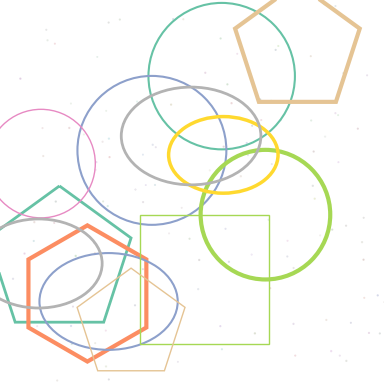[{"shape": "pentagon", "thickness": 2, "radius": 0.98, "center": [0.154, 0.321]}, {"shape": "circle", "thickness": 1.5, "radius": 0.95, "center": [0.576, 0.802]}, {"shape": "hexagon", "thickness": 3, "radius": 0.88, "center": [0.227, 0.238]}, {"shape": "circle", "thickness": 1.5, "radius": 0.97, "center": [0.395, 0.609]}, {"shape": "oval", "thickness": 1.5, "radius": 0.9, "center": [0.282, 0.217]}, {"shape": "circle", "thickness": 1, "radius": 0.7, "center": [0.107, 0.575]}, {"shape": "circle", "thickness": 3, "radius": 0.84, "center": [0.689, 0.442]}, {"shape": "square", "thickness": 1, "radius": 0.84, "center": [0.531, 0.275]}, {"shape": "oval", "thickness": 2.5, "radius": 0.71, "center": [0.58, 0.598]}, {"shape": "pentagon", "thickness": 1, "radius": 0.74, "center": [0.34, 0.156]}, {"shape": "pentagon", "thickness": 3, "radius": 0.85, "center": [0.772, 0.873]}, {"shape": "oval", "thickness": 2, "radius": 0.91, "center": [0.496, 0.647]}, {"shape": "oval", "thickness": 2, "radius": 0.83, "center": [0.1, 0.316]}]